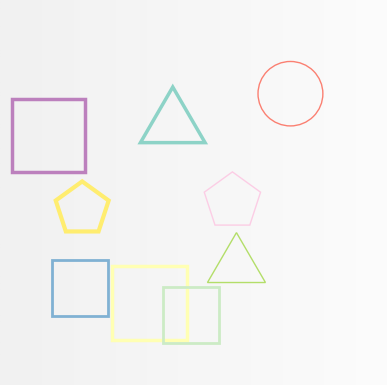[{"shape": "triangle", "thickness": 2.5, "radius": 0.48, "center": [0.446, 0.678]}, {"shape": "square", "thickness": 2.5, "radius": 0.48, "center": [0.386, 0.213]}, {"shape": "circle", "thickness": 1, "radius": 0.42, "center": [0.75, 0.757]}, {"shape": "square", "thickness": 2, "radius": 0.36, "center": [0.207, 0.252]}, {"shape": "triangle", "thickness": 1, "radius": 0.43, "center": [0.61, 0.309]}, {"shape": "pentagon", "thickness": 1, "radius": 0.38, "center": [0.6, 0.477]}, {"shape": "square", "thickness": 2.5, "radius": 0.47, "center": [0.126, 0.648]}, {"shape": "square", "thickness": 2, "radius": 0.36, "center": [0.492, 0.181]}, {"shape": "pentagon", "thickness": 3, "radius": 0.36, "center": [0.212, 0.457]}]